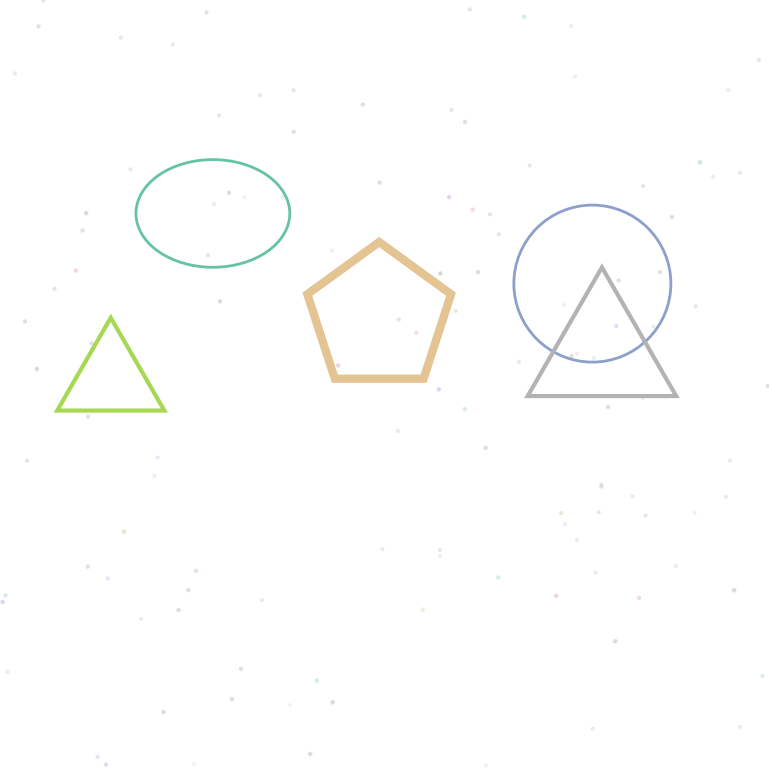[{"shape": "oval", "thickness": 1, "radius": 0.5, "center": [0.276, 0.723]}, {"shape": "circle", "thickness": 1, "radius": 0.51, "center": [0.769, 0.632]}, {"shape": "triangle", "thickness": 1.5, "radius": 0.4, "center": [0.144, 0.507]}, {"shape": "pentagon", "thickness": 3, "radius": 0.49, "center": [0.492, 0.588]}, {"shape": "triangle", "thickness": 1.5, "radius": 0.56, "center": [0.782, 0.541]}]